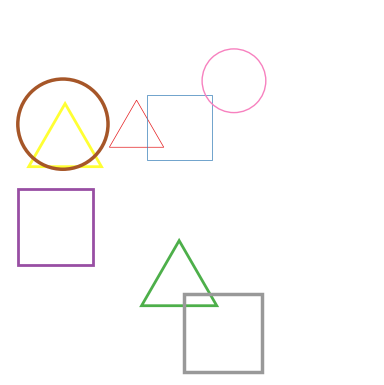[{"shape": "triangle", "thickness": 0.5, "radius": 0.41, "center": [0.355, 0.658]}, {"shape": "square", "thickness": 0.5, "radius": 0.42, "center": [0.467, 0.669]}, {"shape": "triangle", "thickness": 2, "radius": 0.56, "center": [0.465, 0.262]}, {"shape": "square", "thickness": 2, "radius": 0.49, "center": [0.145, 0.41]}, {"shape": "triangle", "thickness": 2, "radius": 0.55, "center": [0.169, 0.622]}, {"shape": "circle", "thickness": 2.5, "radius": 0.59, "center": [0.163, 0.678]}, {"shape": "circle", "thickness": 1, "radius": 0.41, "center": [0.608, 0.79]}, {"shape": "square", "thickness": 2.5, "radius": 0.51, "center": [0.579, 0.134]}]